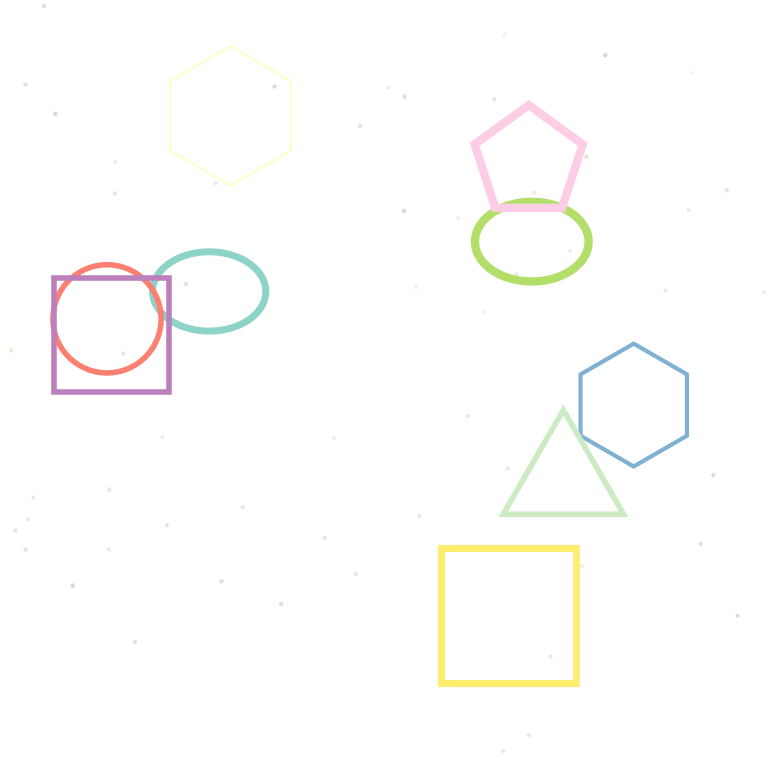[{"shape": "oval", "thickness": 2.5, "radius": 0.37, "center": [0.272, 0.622]}, {"shape": "hexagon", "thickness": 0.5, "radius": 0.45, "center": [0.299, 0.849]}, {"shape": "circle", "thickness": 2, "radius": 0.35, "center": [0.139, 0.586]}, {"shape": "hexagon", "thickness": 1.5, "radius": 0.4, "center": [0.823, 0.474]}, {"shape": "oval", "thickness": 3, "radius": 0.37, "center": [0.691, 0.686]}, {"shape": "pentagon", "thickness": 3, "radius": 0.37, "center": [0.687, 0.79]}, {"shape": "square", "thickness": 2, "radius": 0.37, "center": [0.145, 0.565]}, {"shape": "triangle", "thickness": 2, "radius": 0.45, "center": [0.732, 0.377]}, {"shape": "square", "thickness": 2.5, "radius": 0.44, "center": [0.66, 0.201]}]